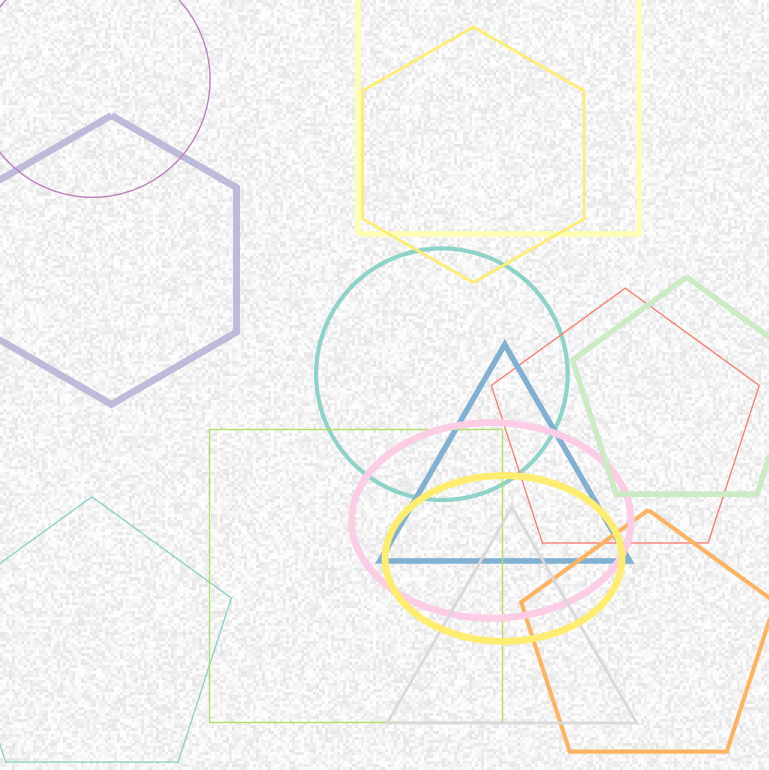[{"shape": "pentagon", "thickness": 0.5, "radius": 0.95, "center": [0.119, 0.164]}, {"shape": "circle", "thickness": 1.5, "radius": 0.82, "center": [0.574, 0.514]}, {"shape": "square", "thickness": 2, "radius": 0.91, "center": [0.647, 0.879]}, {"shape": "hexagon", "thickness": 2.5, "radius": 0.94, "center": [0.145, 0.662]}, {"shape": "pentagon", "thickness": 0.5, "radius": 0.91, "center": [0.812, 0.443]}, {"shape": "triangle", "thickness": 2, "radius": 0.94, "center": [0.655, 0.365]}, {"shape": "pentagon", "thickness": 1.5, "radius": 0.87, "center": [0.842, 0.164]}, {"shape": "square", "thickness": 0.5, "radius": 0.95, "center": [0.462, 0.252]}, {"shape": "oval", "thickness": 2.5, "radius": 0.91, "center": [0.638, 0.324]}, {"shape": "triangle", "thickness": 1, "radius": 0.93, "center": [0.665, 0.155]}, {"shape": "circle", "thickness": 0.5, "radius": 0.76, "center": [0.12, 0.897]}, {"shape": "pentagon", "thickness": 2, "radius": 0.78, "center": [0.892, 0.484]}, {"shape": "oval", "thickness": 2.5, "radius": 0.77, "center": [0.654, 0.275]}, {"shape": "hexagon", "thickness": 1, "radius": 0.83, "center": [0.615, 0.799]}]